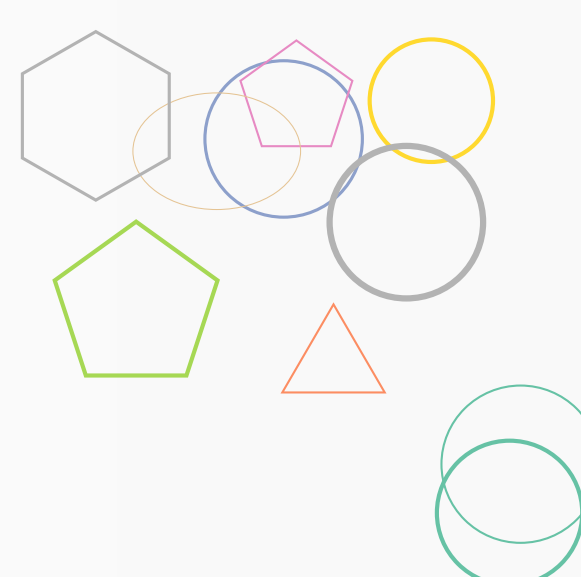[{"shape": "circle", "thickness": 1, "radius": 0.68, "center": [0.896, 0.195]}, {"shape": "circle", "thickness": 2, "radius": 0.63, "center": [0.877, 0.111]}, {"shape": "triangle", "thickness": 1, "radius": 0.51, "center": [0.574, 0.37]}, {"shape": "circle", "thickness": 1.5, "radius": 0.68, "center": [0.488, 0.759]}, {"shape": "pentagon", "thickness": 1, "radius": 0.51, "center": [0.51, 0.828]}, {"shape": "pentagon", "thickness": 2, "radius": 0.74, "center": [0.234, 0.468]}, {"shape": "circle", "thickness": 2, "radius": 0.53, "center": [0.742, 0.825]}, {"shape": "oval", "thickness": 0.5, "radius": 0.72, "center": [0.373, 0.737]}, {"shape": "hexagon", "thickness": 1.5, "radius": 0.73, "center": [0.165, 0.798]}, {"shape": "circle", "thickness": 3, "radius": 0.66, "center": [0.699, 0.614]}]